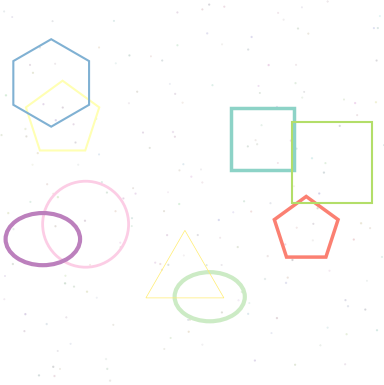[{"shape": "square", "thickness": 2.5, "radius": 0.4, "center": [0.682, 0.638]}, {"shape": "pentagon", "thickness": 1.5, "radius": 0.5, "center": [0.163, 0.69]}, {"shape": "pentagon", "thickness": 2.5, "radius": 0.44, "center": [0.795, 0.403]}, {"shape": "hexagon", "thickness": 1.5, "radius": 0.57, "center": [0.133, 0.785]}, {"shape": "square", "thickness": 1.5, "radius": 0.52, "center": [0.862, 0.577]}, {"shape": "circle", "thickness": 2, "radius": 0.56, "center": [0.222, 0.418]}, {"shape": "oval", "thickness": 3, "radius": 0.48, "center": [0.111, 0.379]}, {"shape": "oval", "thickness": 3, "radius": 0.46, "center": [0.545, 0.229]}, {"shape": "triangle", "thickness": 0.5, "radius": 0.58, "center": [0.48, 0.285]}]